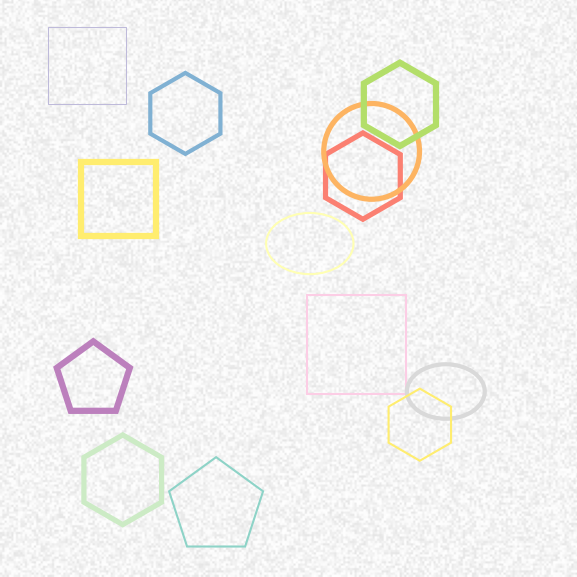[{"shape": "pentagon", "thickness": 1, "radius": 0.43, "center": [0.374, 0.122]}, {"shape": "oval", "thickness": 1, "radius": 0.38, "center": [0.536, 0.577]}, {"shape": "square", "thickness": 0.5, "radius": 0.34, "center": [0.151, 0.886]}, {"shape": "hexagon", "thickness": 2.5, "radius": 0.37, "center": [0.628, 0.694]}, {"shape": "hexagon", "thickness": 2, "radius": 0.35, "center": [0.321, 0.803]}, {"shape": "circle", "thickness": 2.5, "radius": 0.41, "center": [0.644, 0.737]}, {"shape": "hexagon", "thickness": 3, "radius": 0.36, "center": [0.692, 0.818]}, {"shape": "square", "thickness": 1, "radius": 0.43, "center": [0.617, 0.403]}, {"shape": "oval", "thickness": 2, "radius": 0.34, "center": [0.772, 0.321]}, {"shape": "pentagon", "thickness": 3, "radius": 0.33, "center": [0.162, 0.342]}, {"shape": "hexagon", "thickness": 2.5, "radius": 0.39, "center": [0.213, 0.168]}, {"shape": "square", "thickness": 3, "radius": 0.32, "center": [0.205, 0.655]}, {"shape": "hexagon", "thickness": 1, "radius": 0.31, "center": [0.727, 0.264]}]